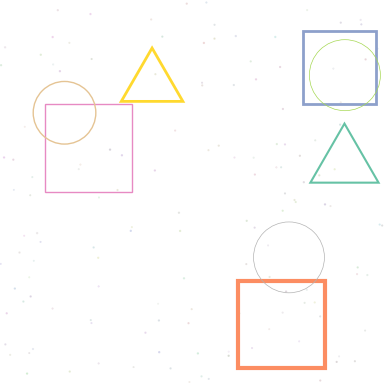[{"shape": "triangle", "thickness": 1.5, "radius": 0.51, "center": [0.895, 0.577]}, {"shape": "square", "thickness": 3, "radius": 0.57, "center": [0.73, 0.156]}, {"shape": "square", "thickness": 2, "radius": 0.48, "center": [0.882, 0.825]}, {"shape": "square", "thickness": 1, "radius": 0.57, "center": [0.23, 0.616]}, {"shape": "circle", "thickness": 0.5, "radius": 0.46, "center": [0.896, 0.805]}, {"shape": "triangle", "thickness": 2, "radius": 0.46, "center": [0.395, 0.783]}, {"shape": "circle", "thickness": 1, "radius": 0.41, "center": [0.168, 0.707]}, {"shape": "circle", "thickness": 0.5, "radius": 0.46, "center": [0.751, 0.331]}]